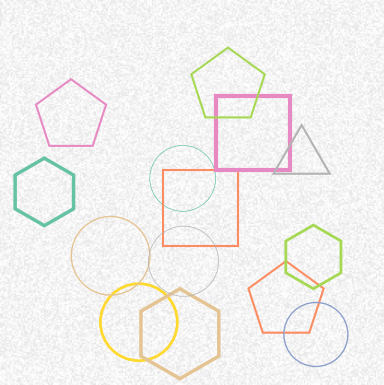[{"shape": "circle", "thickness": 0.5, "radius": 0.43, "center": [0.475, 0.537]}, {"shape": "hexagon", "thickness": 2.5, "radius": 0.44, "center": [0.115, 0.502]}, {"shape": "pentagon", "thickness": 1.5, "radius": 0.51, "center": [0.743, 0.219]}, {"shape": "square", "thickness": 1.5, "radius": 0.49, "center": [0.52, 0.46]}, {"shape": "circle", "thickness": 1, "radius": 0.42, "center": [0.82, 0.131]}, {"shape": "pentagon", "thickness": 1.5, "radius": 0.48, "center": [0.185, 0.699]}, {"shape": "square", "thickness": 3, "radius": 0.48, "center": [0.657, 0.654]}, {"shape": "pentagon", "thickness": 1.5, "radius": 0.5, "center": [0.592, 0.776]}, {"shape": "hexagon", "thickness": 2, "radius": 0.41, "center": [0.814, 0.333]}, {"shape": "circle", "thickness": 2, "radius": 0.5, "center": [0.361, 0.163]}, {"shape": "hexagon", "thickness": 2.5, "radius": 0.58, "center": [0.467, 0.133]}, {"shape": "circle", "thickness": 1, "radius": 0.51, "center": [0.287, 0.336]}, {"shape": "triangle", "thickness": 1.5, "radius": 0.42, "center": [0.783, 0.591]}, {"shape": "circle", "thickness": 0.5, "radius": 0.46, "center": [0.477, 0.321]}]